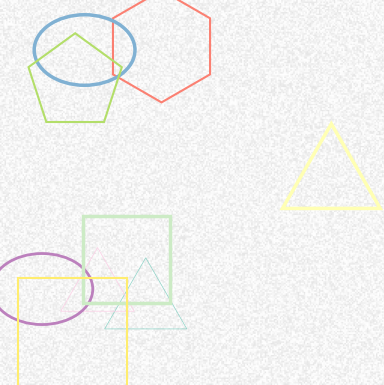[{"shape": "triangle", "thickness": 0.5, "radius": 0.62, "center": [0.379, 0.207]}, {"shape": "triangle", "thickness": 2.5, "radius": 0.73, "center": [0.861, 0.532]}, {"shape": "hexagon", "thickness": 1.5, "radius": 0.73, "center": [0.419, 0.88]}, {"shape": "oval", "thickness": 2.5, "radius": 0.65, "center": [0.22, 0.87]}, {"shape": "pentagon", "thickness": 1.5, "radius": 0.64, "center": [0.195, 0.786]}, {"shape": "triangle", "thickness": 0.5, "radius": 0.55, "center": [0.253, 0.247]}, {"shape": "oval", "thickness": 2, "radius": 0.66, "center": [0.109, 0.249]}, {"shape": "square", "thickness": 2.5, "radius": 0.57, "center": [0.328, 0.326]}, {"shape": "square", "thickness": 1.5, "radius": 0.71, "center": [0.188, 0.135]}]